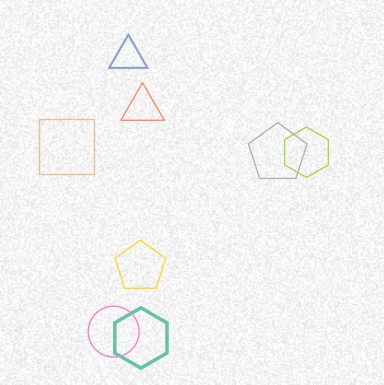[{"shape": "hexagon", "thickness": 2.5, "radius": 0.39, "center": [0.366, 0.122]}, {"shape": "triangle", "thickness": 1, "radius": 0.33, "center": [0.37, 0.72]}, {"shape": "triangle", "thickness": 1.5, "radius": 0.29, "center": [0.333, 0.852]}, {"shape": "circle", "thickness": 1, "radius": 0.33, "center": [0.295, 0.139]}, {"shape": "hexagon", "thickness": 1, "radius": 0.33, "center": [0.796, 0.605]}, {"shape": "pentagon", "thickness": 1, "radius": 0.35, "center": [0.365, 0.307]}, {"shape": "square", "thickness": 1, "radius": 0.36, "center": [0.174, 0.62]}, {"shape": "pentagon", "thickness": 1, "radius": 0.4, "center": [0.721, 0.601]}]